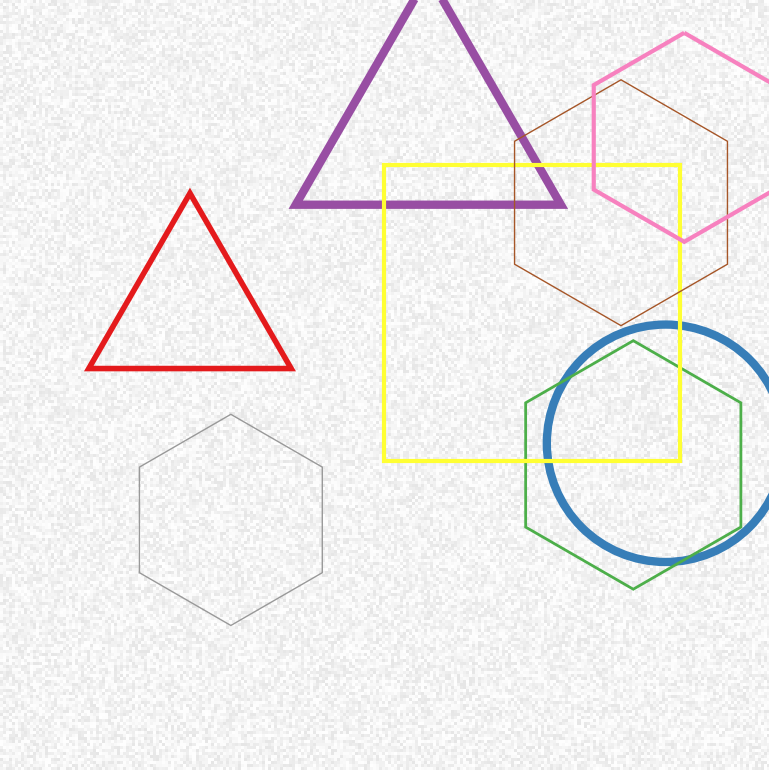[{"shape": "triangle", "thickness": 2, "radius": 0.76, "center": [0.247, 0.597]}, {"shape": "circle", "thickness": 3, "radius": 0.77, "center": [0.864, 0.424]}, {"shape": "hexagon", "thickness": 1, "radius": 0.81, "center": [0.822, 0.396]}, {"shape": "triangle", "thickness": 3, "radius": 0.99, "center": [0.556, 0.834]}, {"shape": "square", "thickness": 1.5, "radius": 0.96, "center": [0.691, 0.593]}, {"shape": "hexagon", "thickness": 0.5, "radius": 0.8, "center": [0.807, 0.737]}, {"shape": "hexagon", "thickness": 1.5, "radius": 0.68, "center": [0.889, 0.822]}, {"shape": "hexagon", "thickness": 0.5, "radius": 0.69, "center": [0.3, 0.325]}]